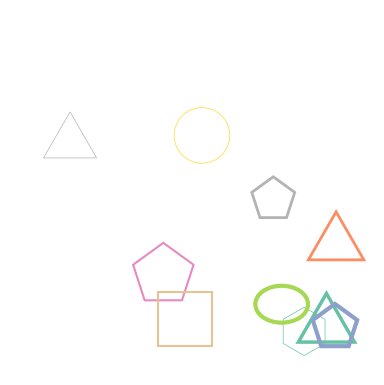[{"shape": "hexagon", "thickness": 0.5, "radius": 0.31, "center": [0.79, 0.139]}, {"shape": "triangle", "thickness": 2.5, "radius": 0.42, "center": [0.848, 0.154]}, {"shape": "triangle", "thickness": 2, "radius": 0.42, "center": [0.873, 0.367]}, {"shape": "pentagon", "thickness": 3, "radius": 0.3, "center": [0.87, 0.15]}, {"shape": "pentagon", "thickness": 1.5, "radius": 0.41, "center": [0.424, 0.287]}, {"shape": "oval", "thickness": 3, "radius": 0.34, "center": [0.732, 0.21]}, {"shape": "circle", "thickness": 0.5, "radius": 0.36, "center": [0.525, 0.648]}, {"shape": "square", "thickness": 1.5, "radius": 0.35, "center": [0.481, 0.17]}, {"shape": "pentagon", "thickness": 2, "radius": 0.29, "center": [0.71, 0.482]}, {"shape": "triangle", "thickness": 0.5, "radius": 0.4, "center": [0.182, 0.63]}]